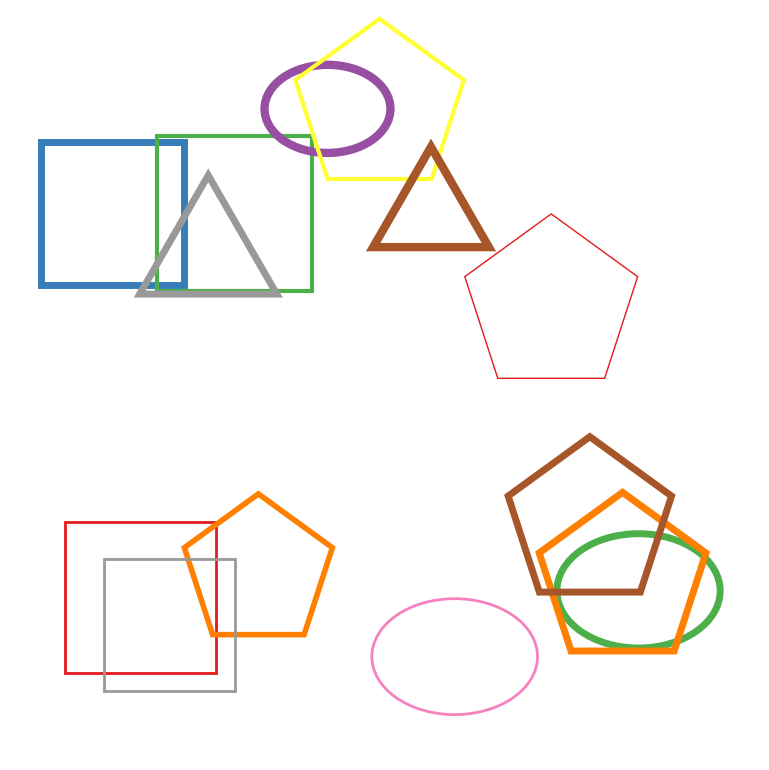[{"shape": "pentagon", "thickness": 0.5, "radius": 0.59, "center": [0.716, 0.604]}, {"shape": "square", "thickness": 1, "radius": 0.49, "center": [0.183, 0.224]}, {"shape": "square", "thickness": 2.5, "radius": 0.47, "center": [0.146, 0.723]}, {"shape": "oval", "thickness": 2.5, "radius": 0.53, "center": [0.829, 0.233]}, {"shape": "square", "thickness": 1.5, "radius": 0.5, "center": [0.304, 0.722]}, {"shape": "oval", "thickness": 3, "radius": 0.41, "center": [0.425, 0.859]}, {"shape": "pentagon", "thickness": 2, "radius": 0.51, "center": [0.336, 0.258]}, {"shape": "pentagon", "thickness": 2.5, "radius": 0.57, "center": [0.809, 0.247]}, {"shape": "pentagon", "thickness": 1.5, "radius": 0.58, "center": [0.493, 0.861]}, {"shape": "triangle", "thickness": 3, "radius": 0.43, "center": [0.56, 0.722]}, {"shape": "pentagon", "thickness": 2.5, "radius": 0.56, "center": [0.766, 0.321]}, {"shape": "oval", "thickness": 1, "radius": 0.54, "center": [0.59, 0.147]}, {"shape": "square", "thickness": 1, "radius": 0.43, "center": [0.22, 0.188]}, {"shape": "triangle", "thickness": 2.5, "radius": 0.51, "center": [0.27, 0.669]}]